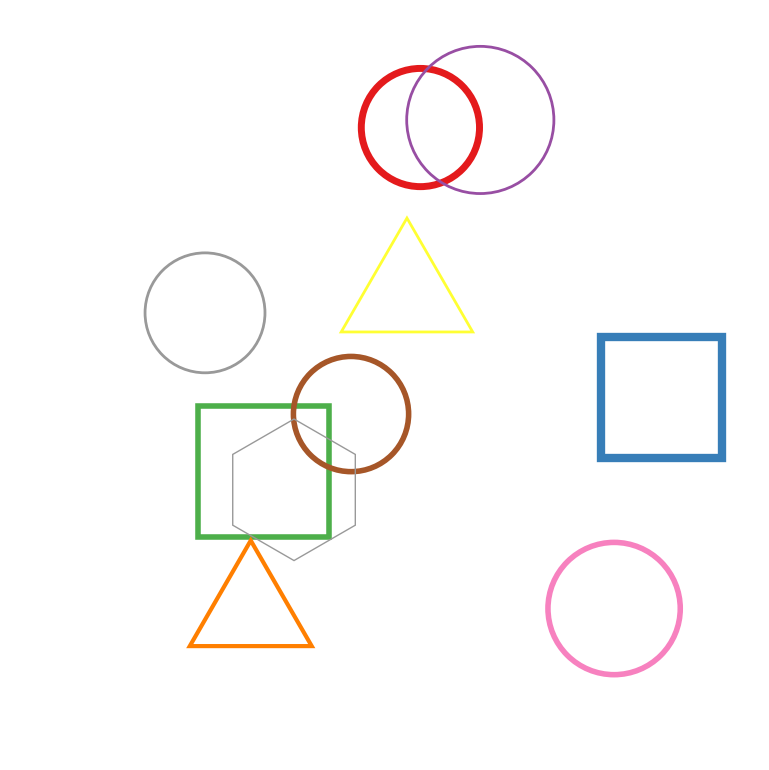[{"shape": "circle", "thickness": 2.5, "radius": 0.38, "center": [0.546, 0.834]}, {"shape": "square", "thickness": 3, "radius": 0.39, "center": [0.859, 0.484]}, {"shape": "square", "thickness": 2, "radius": 0.42, "center": [0.342, 0.388]}, {"shape": "circle", "thickness": 1, "radius": 0.48, "center": [0.624, 0.844]}, {"shape": "triangle", "thickness": 1.5, "radius": 0.46, "center": [0.326, 0.207]}, {"shape": "triangle", "thickness": 1, "radius": 0.49, "center": [0.529, 0.618]}, {"shape": "circle", "thickness": 2, "radius": 0.37, "center": [0.456, 0.462]}, {"shape": "circle", "thickness": 2, "radius": 0.43, "center": [0.798, 0.21]}, {"shape": "circle", "thickness": 1, "radius": 0.39, "center": [0.266, 0.594]}, {"shape": "hexagon", "thickness": 0.5, "radius": 0.46, "center": [0.382, 0.364]}]